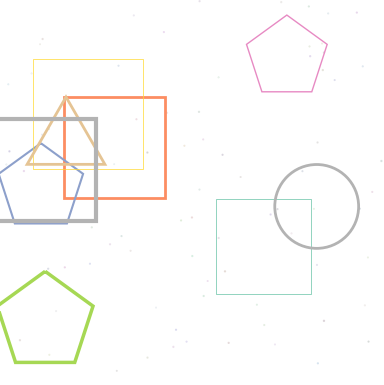[{"shape": "square", "thickness": 0.5, "radius": 0.62, "center": [0.685, 0.359]}, {"shape": "square", "thickness": 2, "radius": 0.66, "center": [0.298, 0.618]}, {"shape": "pentagon", "thickness": 1.5, "radius": 0.58, "center": [0.106, 0.513]}, {"shape": "pentagon", "thickness": 1, "radius": 0.55, "center": [0.745, 0.851]}, {"shape": "pentagon", "thickness": 2.5, "radius": 0.65, "center": [0.117, 0.164]}, {"shape": "square", "thickness": 0.5, "radius": 0.72, "center": [0.229, 0.704]}, {"shape": "triangle", "thickness": 2, "radius": 0.58, "center": [0.171, 0.631]}, {"shape": "circle", "thickness": 2, "radius": 0.54, "center": [0.823, 0.464]}, {"shape": "square", "thickness": 3, "radius": 0.66, "center": [0.116, 0.558]}]